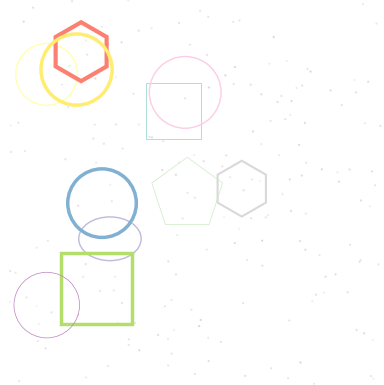[{"shape": "square", "thickness": 0.5, "radius": 0.36, "center": [0.45, 0.712]}, {"shape": "circle", "thickness": 1, "radius": 0.4, "center": [0.121, 0.807]}, {"shape": "oval", "thickness": 1, "radius": 0.41, "center": [0.286, 0.38]}, {"shape": "hexagon", "thickness": 3, "radius": 0.38, "center": [0.211, 0.866]}, {"shape": "circle", "thickness": 2.5, "radius": 0.45, "center": [0.265, 0.472]}, {"shape": "square", "thickness": 2.5, "radius": 0.46, "center": [0.25, 0.251]}, {"shape": "circle", "thickness": 1, "radius": 0.47, "center": [0.481, 0.76]}, {"shape": "hexagon", "thickness": 1.5, "radius": 0.36, "center": [0.628, 0.51]}, {"shape": "circle", "thickness": 0.5, "radius": 0.43, "center": [0.121, 0.208]}, {"shape": "pentagon", "thickness": 0.5, "radius": 0.48, "center": [0.486, 0.495]}, {"shape": "circle", "thickness": 2.5, "radius": 0.46, "center": [0.199, 0.819]}]